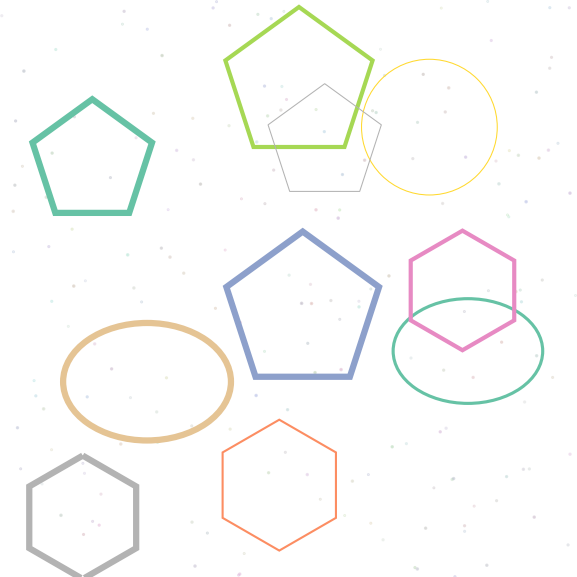[{"shape": "pentagon", "thickness": 3, "radius": 0.54, "center": [0.16, 0.719]}, {"shape": "oval", "thickness": 1.5, "radius": 0.65, "center": [0.81, 0.391]}, {"shape": "hexagon", "thickness": 1, "radius": 0.57, "center": [0.484, 0.159]}, {"shape": "pentagon", "thickness": 3, "radius": 0.69, "center": [0.524, 0.459]}, {"shape": "hexagon", "thickness": 2, "radius": 0.52, "center": [0.801, 0.496]}, {"shape": "pentagon", "thickness": 2, "radius": 0.67, "center": [0.518, 0.853]}, {"shape": "circle", "thickness": 0.5, "radius": 0.59, "center": [0.744, 0.779]}, {"shape": "oval", "thickness": 3, "radius": 0.73, "center": [0.255, 0.338]}, {"shape": "hexagon", "thickness": 3, "radius": 0.53, "center": [0.143, 0.103]}, {"shape": "pentagon", "thickness": 0.5, "radius": 0.52, "center": [0.562, 0.751]}]